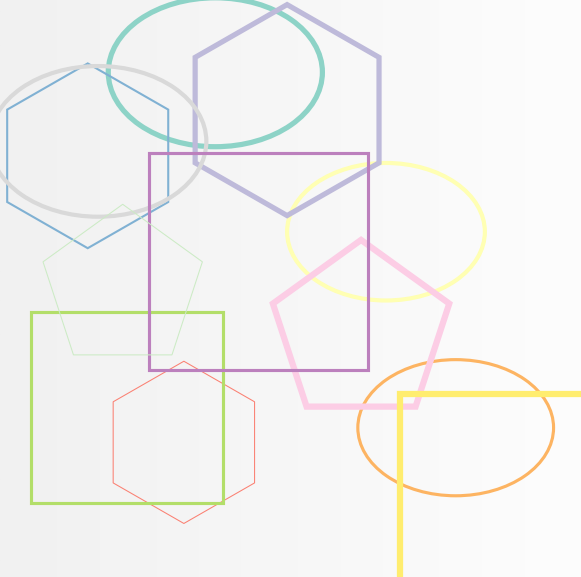[{"shape": "oval", "thickness": 2.5, "radius": 0.92, "center": [0.37, 0.874]}, {"shape": "oval", "thickness": 2, "radius": 0.85, "center": [0.664, 0.598]}, {"shape": "hexagon", "thickness": 2.5, "radius": 0.91, "center": [0.494, 0.808]}, {"shape": "hexagon", "thickness": 0.5, "radius": 0.7, "center": [0.316, 0.233]}, {"shape": "hexagon", "thickness": 1, "radius": 0.8, "center": [0.151, 0.729]}, {"shape": "oval", "thickness": 1.5, "radius": 0.84, "center": [0.784, 0.259]}, {"shape": "square", "thickness": 1.5, "radius": 0.83, "center": [0.218, 0.293]}, {"shape": "pentagon", "thickness": 3, "radius": 0.8, "center": [0.621, 0.424]}, {"shape": "oval", "thickness": 2, "radius": 0.93, "center": [0.169, 0.754]}, {"shape": "square", "thickness": 1.5, "radius": 0.94, "center": [0.445, 0.546]}, {"shape": "pentagon", "thickness": 0.5, "radius": 0.72, "center": [0.211, 0.501]}, {"shape": "square", "thickness": 3, "radius": 0.96, "center": [0.881, 0.124]}]